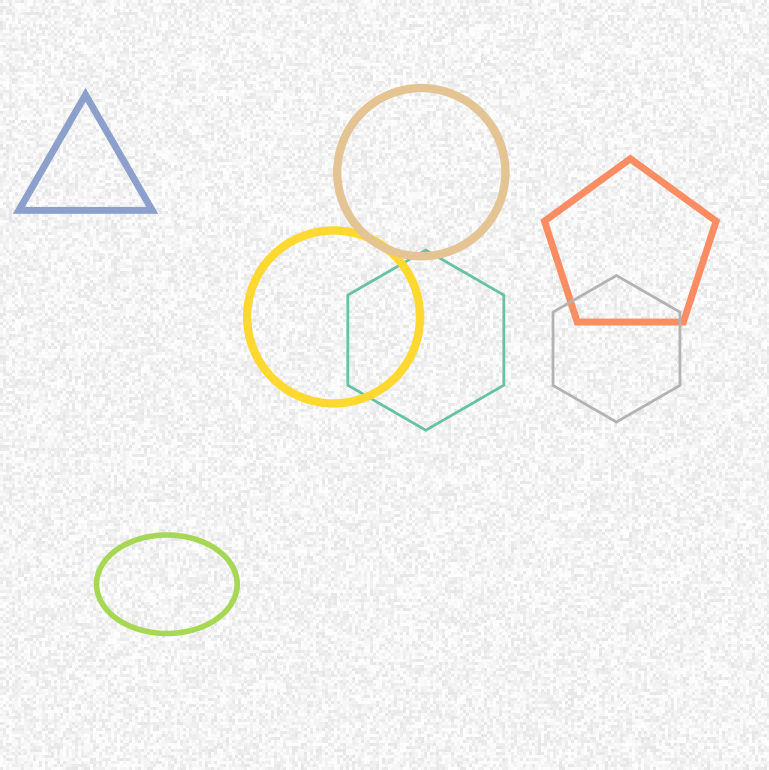[{"shape": "hexagon", "thickness": 1, "radius": 0.58, "center": [0.553, 0.558]}, {"shape": "pentagon", "thickness": 2.5, "radius": 0.59, "center": [0.819, 0.677]}, {"shape": "triangle", "thickness": 2.5, "radius": 0.5, "center": [0.111, 0.777]}, {"shape": "oval", "thickness": 2, "radius": 0.46, "center": [0.217, 0.241]}, {"shape": "circle", "thickness": 3, "radius": 0.56, "center": [0.433, 0.588]}, {"shape": "circle", "thickness": 3, "radius": 0.55, "center": [0.547, 0.776]}, {"shape": "hexagon", "thickness": 1, "radius": 0.48, "center": [0.801, 0.547]}]